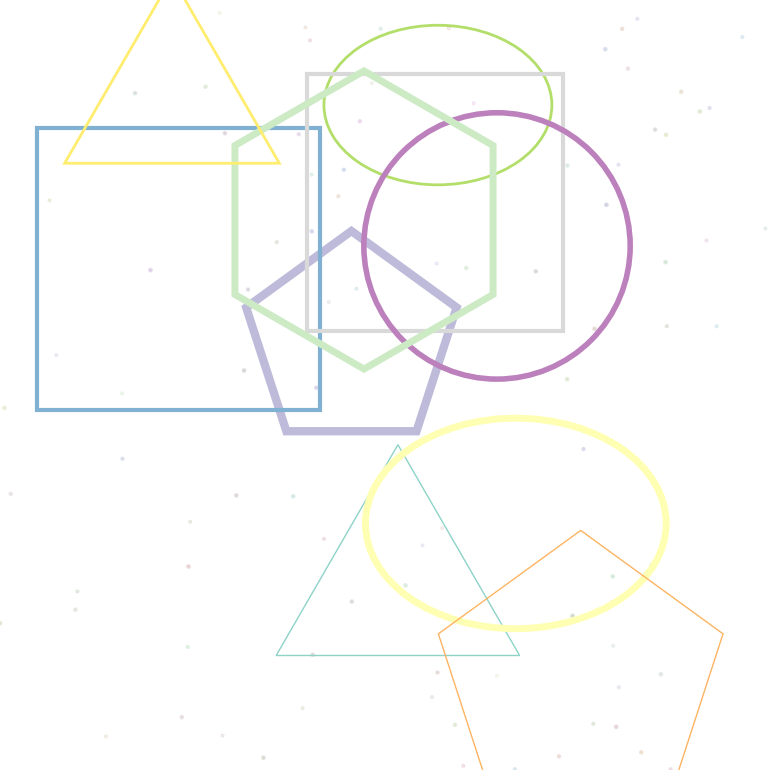[{"shape": "triangle", "thickness": 0.5, "radius": 0.91, "center": [0.517, 0.24]}, {"shape": "oval", "thickness": 2.5, "radius": 0.98, "center": [0.67, 0.32]}, {"shape": "pentagon", "thickness": 3, "radius": 0.72, "center": [0.456, 0.556]}, {"shape": "square", "thickness": 1.5, "radius": 0.92, "center": [0.232, 0.651]}, {"shape": "pentagon", "thickness": 0.5, "radius": 0.97, "center": [0.754, 0.117]}, {"shape": "oval", "thickness": 1, "radius": 0.74, "center": [0.569, 0.864]}, {"shape": "square", "thickness": 1.5, "radius": 0.83, "center": [0.565, 0.737]}, {"shape": "circle", "thickness": 2, "radius": 0.86, "center": [0.645, 0.681]}, {"shape": "hexagon", "thickness": 2.5, "radius": 0.97, "center": [0.473, 0.714]}, {"shape": "triangle", "thickness": 1, "radius": 0.8, "center": [0.223, 0.868]}]